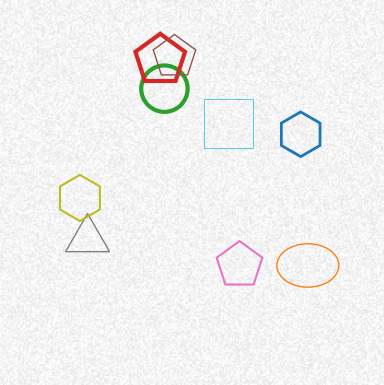[{"shape": "hexagon", "thickness": 2, "radius": 0.29, "center": [0.781, 0.651]}, {"shape": "oval", "thickness": 1, "radius": 0.4, "center": [0.8, 0.311]}, {"shape": "circle", "thickness": 3, "radius": 0.3, "center": [0.427, 0.77]}, {"shape": "pentagon", "thickness": 3, "radius": 0.34, "center": [0.416, 0.844]}, {"shape": "pentagon", "thickness": 1, "radius": 0.29, "center": [0.453, 0.852]}, {"shape": "pentagon", "thickness": 1.5, "radius": 0.31, "center": [0.622, 0.311]}, {"shape": "triangle", "thickness": 1, "radius": 0.33, "center": [0.227, 0.379]}, {"shape": "hexagon", "thickness": 1.5, "radius": 0.3, "center": [0.208, 0.486]}, {"shape": "square", "thickness": 0.5, "radius": 0.32, "center": [0.593, 0.679]}]